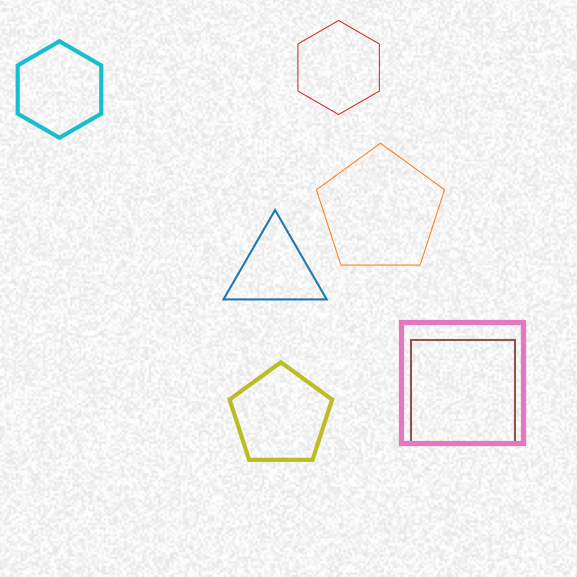[{"shape": "triangle", "thickness": 1, "radius": 0.52, "center": [0.476, 0.532]}, {"shape": "pentagon", "thickness": 0.5, "radius": 0.58, "center": [0.659, 0.635]}, {"shape": "hexagon", "thickness": 0.5, "radius": 0.41, "center": [0.586, 0.882]}, {"shape": "square", "thickness": 1, "radius": 0.45, "center": [0.801, 0.319]}, {"shape": "square", "thickness": 2.5, "radius": 0.53, "center": [0.8, 0.337]}, {"shape": "pentagon", "thickness": 2, "radius": 0.47, "center": [0.486, 0.278]}, {"shape": "hexagon", "thickness": 2, "radius": 0.42, "center": [0.103, 0.844]}]